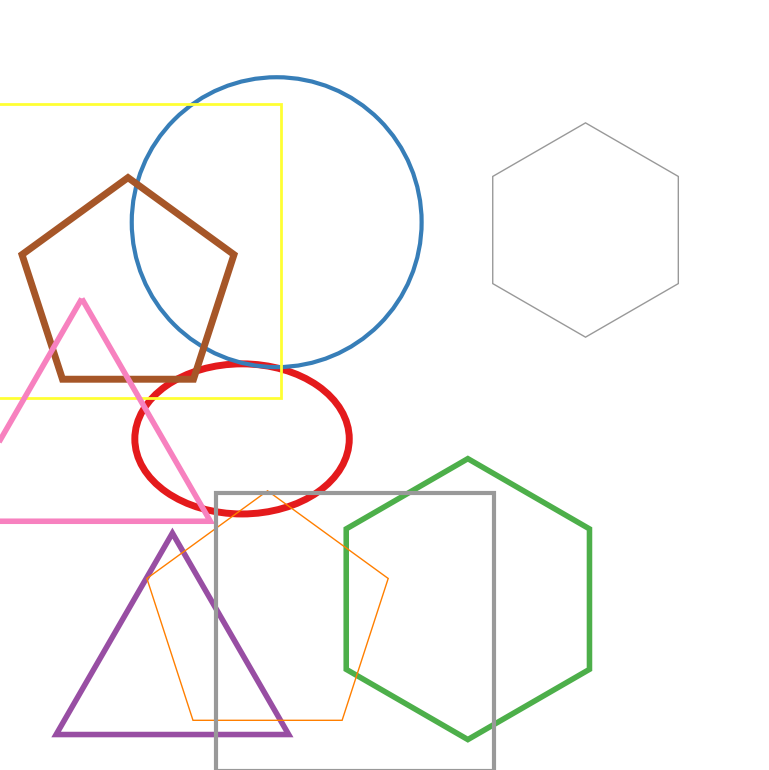[{"shape": "oval", "thickness": 2.5, "radius": 0.7, "center": [0.314, 0.43]}, {"shape": "circle", "thickness": 1.5, "radius": 0.94, "center": [0.359, 0.711]}, {"shape": "hexagon", "thickness": 2, "radius": 0.91, "center": [0.608, 0.222]}, {"shape": "triangle", "thickness": 2, "radius": 0.87, "center": [0.224, 0.133]}, {"shape": "pentagon", "thickness": 0.5, "radius": 0.82, "center": [0.347, 0.198]}, {"shape": "square", "thickness": 1, "radius": 0.95, "center": [0.174, 0.674]}, {"shape": "pentagon", "thickness": 2.5, "radius": 0.72, "center": [0.166, 0.625]}, {"shape": "triangle", "thickness": 2, "radius": 0.96, "center": [0.106, 0.419]}, {"shape": "square", "thickness": 1.5, "radius": 0.9, "center": [0.462, 0.18]}, {"shape": "hexagon", "thickness": 0.5, "radius": 0.7, "center": [0.76, 0.701]}]